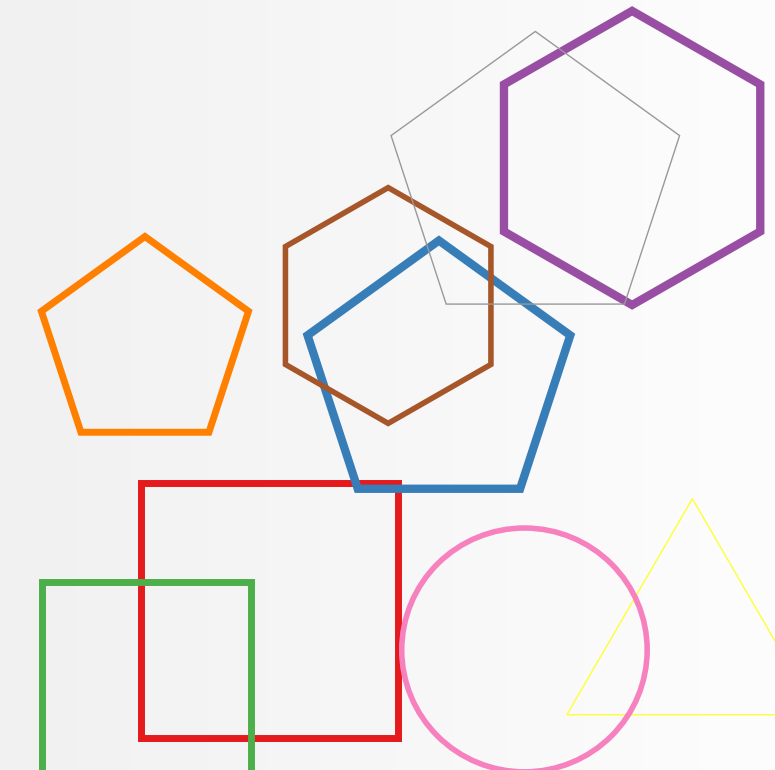[{"shape": "square", "thickness": 2.5, "radius": 0.83, "center": [0.348, 0.208]}, {"shape": "pentagon", "thickness": 3, "radius": 0.89, "center": [0.566, 0.509]}, {"shape": "square", "thickness": 2.5, "radius": 0.67, "center": [0.189, 0.11]}, {"shape": "hexagon", "thickness": 3, "radius": 0.95, "center": [0.816, 0.795]}, {"shape": "pentagon", "thickness": 2.5, "radius": 0.7, "center": [0.187, 0.552]}, {"shape": "triangle", "thickness": 0.5, "radius": 0.93, "center": [0.893, 0.165]}, {"shape": "hexagon", "thickness": 2, "radius": 0.77, "center": [0.501, 0.603]}, {"shape": "circle", "thickness": 2, "radius": 0.79, "center": [0.677, 0.156]}, {"shape": "pentagon", "thickness": 0.5, "radius": 0.98, "center": [0.691, 0.763]}]